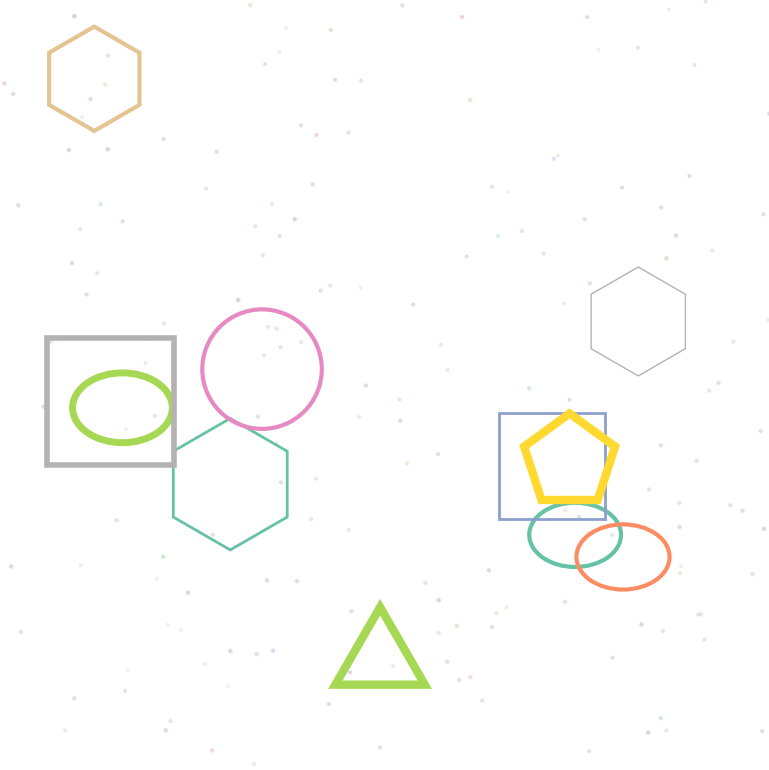[{"shape": "hexagon", "thickness": 1, "radius": 0.43, "center": [0.299, 0.371]}, {"shape": "oval", "thickness": 1.5, "radius": 0.3, "center": [0.747, 0.305]}, {"shape": "oval", "thickness": 1.5, "radius": 0.3, "center": [0.809, 0.277]}, {"shape": "square", "thickness": 1, "radius": 0.34, "center": [0.717, 0.395]}, {"shape": "circle", "thickness": 1.5, "radius": 0.39, "center": [0.34, 0.521]}, {"shape": "oval", "thickness": 2.5, "radius": 0.32, "center": [0.159, 0.47]}, {"shape": "triangle", "thickness": 3, "radius": 0.34, "center": [0.494, 0.144]}, {"shape": "pentagon", "thickness": 3, "radius": 0.31, "center": [0.74, 0.401]}, {"shape": "hexagon", "thickness": 1.5, "radius": 0.34, "center": [0.122, 0.898]}, {"shape": "hexagon", "thickness": 0.5, "radius": 0.35, "center": [0.829, 0.583]}, {"shape": "square", "thickness": 2, "radius": 0.41, "center": [0.143, 0.478]}]